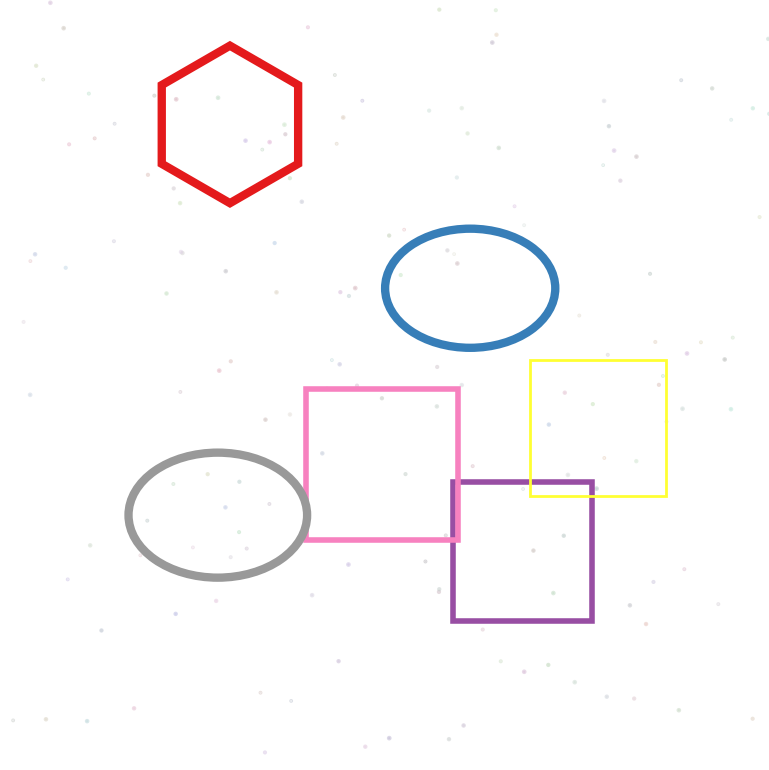[{"shape": "hexagon", "thickness": 3, "radius": 0.51, "center": [0.299, 0.838]}, {"shape": "oval", "thickness": 3, "radius": 0.55, "center": [0.611, 0.626]}, {"shape": "square", "thickness": 2, "radius": 0.45, "center": [0.679, 0.283]}, {"shape": "square", "thickness": 1, "radius": 0.44, "center": [0.776, 0.444]}, {"shape": "square", "thickness": 2, "radius": 0.49, "center": [0.496, 0.397]}, {"shape": "oval", "thickness": 3, "radius": 0.58, "center": [0.283, 0.331]}]